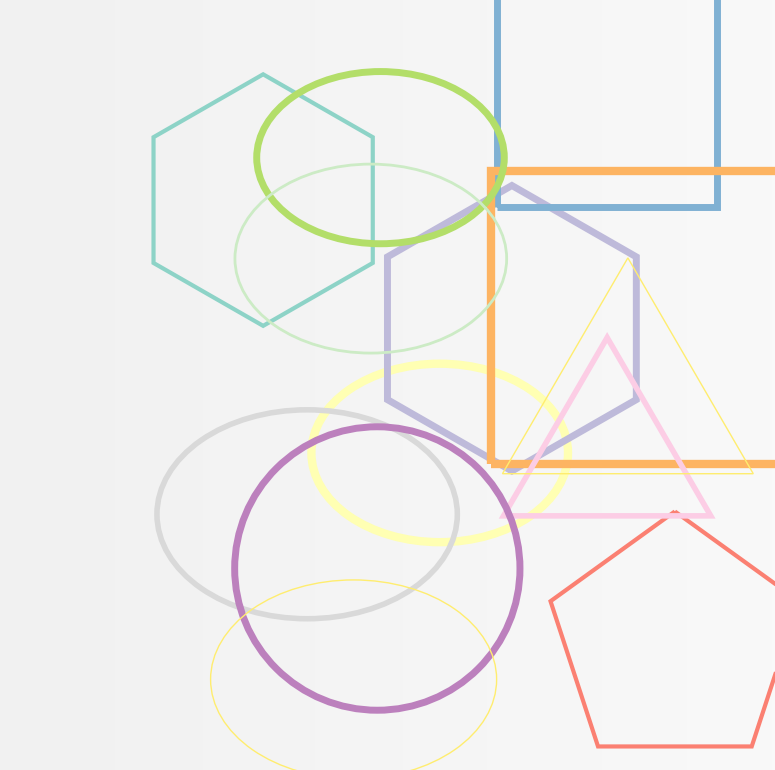[{"shape": "hexagon", "thickness": 1.5, "radius": 0.82, "center": [0.34, 0.74]}, {"shape": "oval", "thickness": 3, "radius": 0.83, "center": [0.567, 0.412]}, {"shape": "hexagon", "thickness": 2.5, "radius": 0.93, "center": [0.661, 0.574]}, {"shape": "pentagon", "thickness": 1.5, "radius": 0.84, "center": [0.871, 0.167]}, {"shape": "square", "thickness": 2.5, "radius": 0.71, "center": [0.783, 0.873]}, {"shape": "square", "thickness": 3, "radius": 0.95, "center": [0.824, 0.588]}, {"shape": "oval", "thickness": 2.5, "radius": 0.8, "center": [0.491, 0.795]}, {"shape": "triangle", "thickness": 2, "radius": 0.77, "center": [0.783, 0.407]}, {"shape": "oval", "thickness": 2, "radius": 0.97, "center": [0.396, 0.332]}, {"shape": "circle", "thickness": 2.5, "radius": 0.92, "center": [0.487, 0.262]}, {"shape": "oval", "thickness": 1, "radius": 0.88, "center": [0.478, 0.664]}, {"shape": "oval", "thickness": 0.5, "radius": 0.92, "center": [0.456, 0.118]}, {"shape": "triangle", "thickness": 0.5, "radius": 0.93, "center": [0.81, 0.478]}]